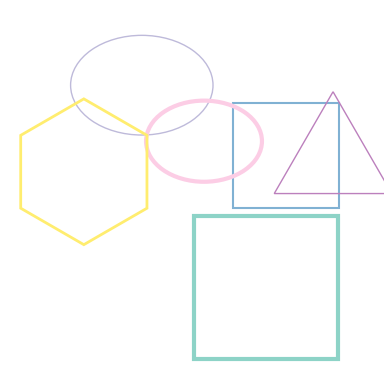[{"shape": "square", "thickness": 3, "radius": 0.93, "center": [0.691, 0.253]}, {"shape": "oval", "thickness": 1, "radius": 0.92, "center": [0.368, 0.779]}, {"shape": "square", "thickness": 1.5, "radius": 0.69, "center": [0.742, 0.596]}, {"shape": "oval", "thickness": 3, "radius": 0.75, "center": [0.53, 0.633]}, {"shape": "triangle", "thickness": 1, "radius": 0.88, "center": [0.865, 0.585]}, {"shape": "hexagon", "thickness": 2, "radius": 0.95, "center": [0.218, 0.554]}]